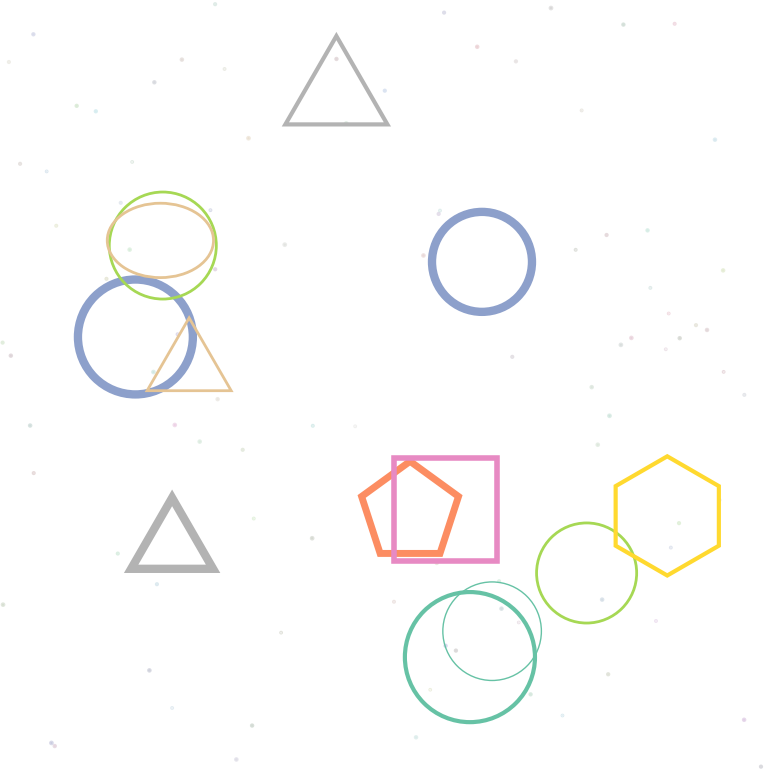[{"shape": "circle", "thickness": 1.5, "radius": 0.42, "center": [0.61, 0.147]}, {"shape": "circle", "thickness": 0.5, "radius": 0.32, "center": [0.639, 0.18]}, {"shape": "pentagon", "thickness": 2.5, "radius": 0.33, "center": [0.533, 0.335]}, {"shape": "circle", "thickness": 3, "radius": 0.32, "center": [0.626, 0.66]}, {"shape": "circle", "thickness": 3, "radius": 0.37, "center": [0.176, 0.562]}, {"shape": "square", "thickness": 2, "radius": 0.33, "center": [0.578, 0.338]}, {"shape": "circle", "thickness": 1, "radius": 0.35, "center": [0.211, 0.681]}, {"shape": "circle", "thickness": 1, "radius": 0.32, "center": [0.762, 0.256]}, {"shape": "hexagon", "thickness": 1.5, "radius": 0.39, "center": [0.867, 0.33]}, {"shape": "triangle", "thickness": 1, "radius": 0.32, "center": [0.246, 0.524]}, {"shape": "oval", "thickness": 1, "radius": 0.35, "center": [0.208, 0.688]}, {"shape": "triangle", "thickness": 1.5, "radius": 0.38, "center": [0.437, 0.877]}, {"shape": "triangle", "thickness": 3, "radius": 0.31, "center": [0.224, 0.292]}]